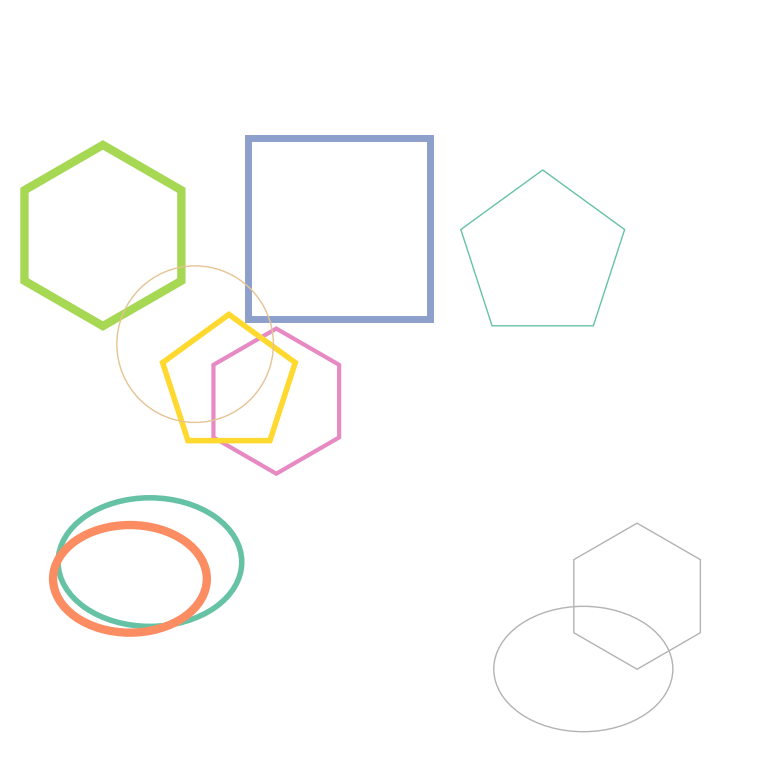[{"shape": "oval", "thickness": 2, "radius": 0.6, "center": [0.195, 0.27]}, {"shape": "pentagon", "thickness": 0.5, "radius": 0.56, "center": [0.705, 0.667]}, {"shape": "oval", "thickness": 3, "radius": 0.5, "center": [0.169, 0.248]}, {"shape": "square", "thickness": 2.5, "radius": 0.59, "center": [0.44, 0.703]}, {"shape": "hexagon", "thickness": 1.5, "radius": 0.47, "center": [0.359, 0.479]}, {"shape": "hexagon", "thickness": 3, "radius": 0.59, "center": [0.134, 0.694]}, {"shape": "pentagon", "thickness": 2, "radius": 0.45, "center": [0.297, 0.501]}, {"shape": "circle", "thickness": 0.5, "radius": 0.51, "center": [0.253, 0.553]}, {"shape": "oval", "thickness": 0.5, "radius": 0.58, "center": [0.758, 0.131]}, {"shape": "hexagon", "thickness": 0.5, "radius": 0.47, "center": [0.827, 0.226]}]